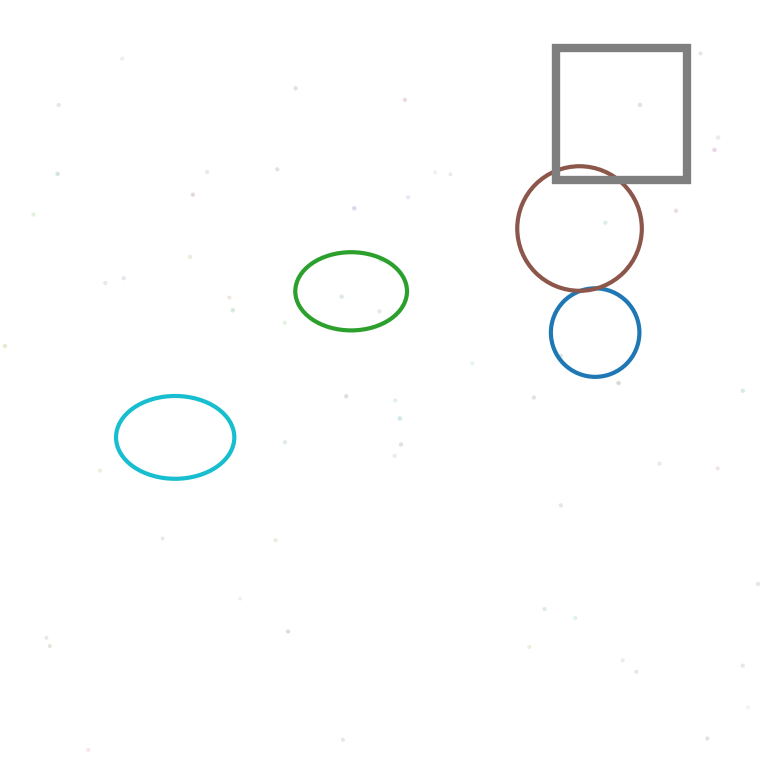[{"shape": "circle", "thickness": 1.5, "radius": 0.29, "center": [0.773, 0.568]}, {"shape": "oval", "thickness": 1.5, "radius": 0.36, "center": [0.456, 0.622]}, {"shape": "circle", "thickness": 1.5, "radius": 0.4, "center": [0.753, 0.703]}, {"shape": "square", "thickness": 3, "radius": 0.43, "center": [0.807, 0.852]}, {"shape": "oval", "thickness": 1.5, "radius": 0.38, "center": [0.227, 0.432]}]